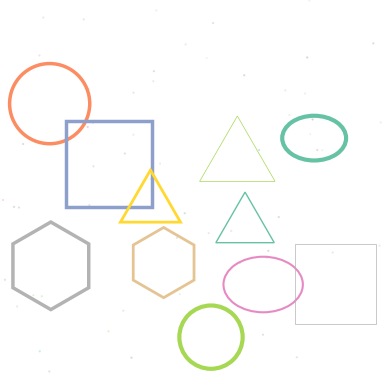[{"shape": "triangle", "thickness": 1, "radius": 0.44, "center": [0.636, 0.413]}, {"shape": "oval", "thickness": 3, "radius": 0.41, "center": [0.816, 0.641]}, {"shape": "circle", "thickness": 2.5, "radius": 0.52, "center": [0.129, 0.731]}, {"shape": "square", "thickness": 2.5, "radius": 0.56, "center": [0.284, 0.573]}, {"shape": "oval", "thickness": 1.5, "radius": 0.52, "center": [0.684, 0.261]}, {"shape": "circle", "thickness": 3, "radius": 0.41, "center": [0.548, 0.124]}, {"shape": "triangle", "thickness": 0.5, "radius": 0.57, "center": [0.617, 0.585]}, {"shape": "triangle", "thickness": 2, "radius": 0.45, "center": [0.391, 0.468]}, {"shape": "hexagon", "thickness": 2, "radius": 0.46, "center": [0.425, 0.318]}, {"shape": "square", "thickness": 0.5, "radius": 0.52, "center": [0.872, 0.262]}, {"shape": "hexagon", "thickness": 2.5, "radius": 0.57, "center": [0.132, 0.31]}]